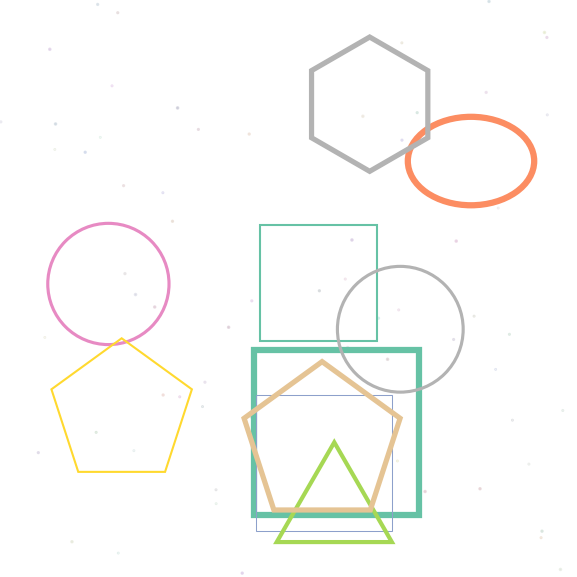[{"shape": "square", "thickness": 3, "radius": 0.71, "center": [0.583, 0.251]}, {"shape": "square", "thickness": 1, "radius": 0.5, "center": [0.552, 0.509]}, {"shape": "oval", "thickness": 3, "radius": 0.55, "center": [0.816, 0.72]}, {"shape": "square", "thickness": 0.5, "radius": 0.59, "center": [0.561, 0.198]}, {"shape": "circle", "thickness": 1.5, "radius": 0.52, "center": [0.188, 0.507]}, {"shape": "triangle", "thickness": 2, "radius": 0.58, "center": [0.579, 0.118]}, {"shape": "pentagon", "thickness": 1, "radius": 0.64, "center": [0.211, 0.285]}, {"shape": "pentagon", "thickness": 2.5, "radius": 0.71, "center": [0.558, 0.231]}, {"shape": "circle", "thickness": 1.5, "radius": 0.54, "center": [0.693, 0.429]}, {"shape": "hexagon", "thickness": 2.5, "radius": 0.58, "center": [0.64, 0.819]}]